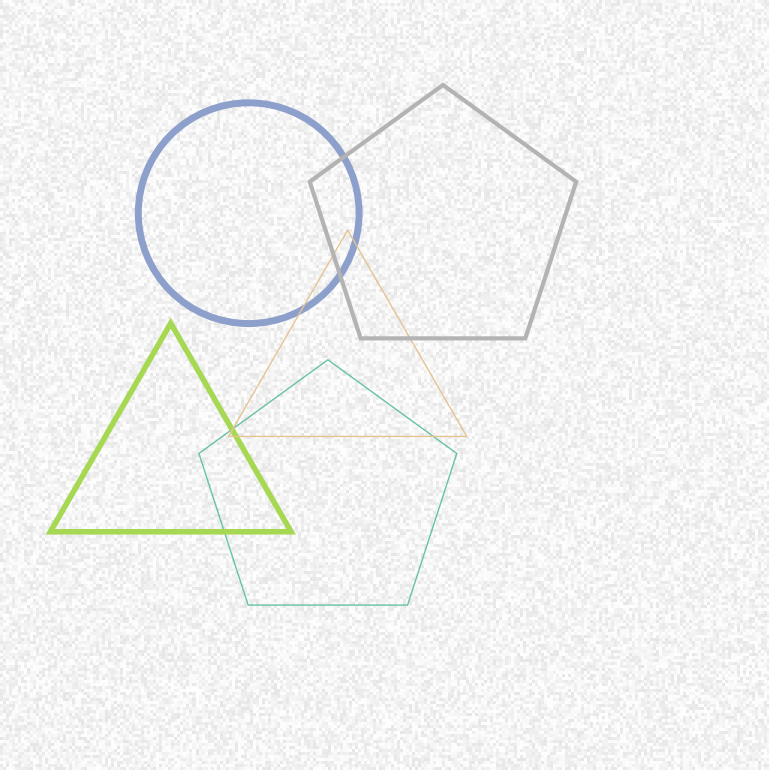[{"shape": "pentagon", "thickness": 0.5, "radius": 0.88, "center": [0.426, 0.357]}, {"shape": "circle", "thickness": 2.5, "radius": 0.72, "center": [0.323, 0.723]}, {"shape": "triangle", "thickness": 2, "radius": 0.9, "center": [0.222, 0.4]}, {"shape": "triangle", "thickness": 0.5, "radius": 0.89, "center": [0.451, 0.523]}, {"shape": "pentagon", "thickness": 1.5, "radius": 0.91, "center": [0.575, 0.708]}]